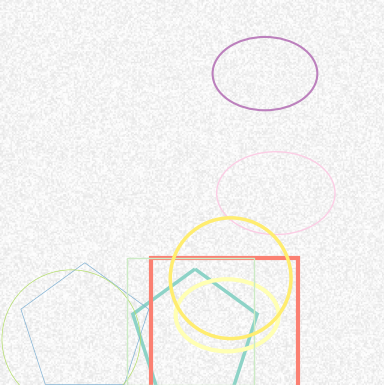[{"shape": "pentagon", "thickness": 2.5, "radius": 0.85, "center": [0.507, 0.132]}, {"shape": "oval", "thickness": 3, "radius": 0.67, "center": [0.59, 0.181]}, {"shape": "square", "thickness": 3, "radius": 0.95, "center": [0.584, 0.138]}, {"shape": "pentagon", "thickness": 0.5, "radius": 0.87, "center": [0.22, 0.143]}, {"shape": "circle", "thickness": 0.5, "radius": 0.9, "center": [0.185, 0.119]}, {"shape": "oval", "thickness": 1, "radius": 0.77, "center": [0.716, 0.498]}, {"shape": "oval", "thickness": 1.5, "radius": 0.68, "center": [0.688, 0.809]}, {"shape": "square", "thickness": 1, "radius": 0.82, "center": [0.496, 0.166]}, {"shape": "circle", "thickness": 2.5, "radius": 0.78, "center": [0.599, 0.277]}]